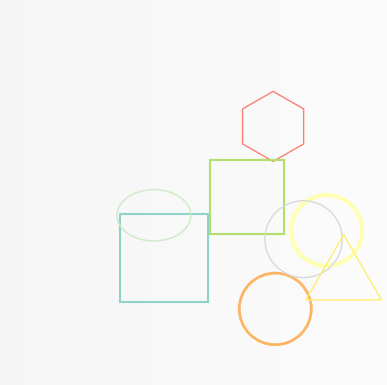[{"shape": "square", "thickness": 1.5, "radius": 0.57, "center": [0.422, 0.329]}, {"shape": "circle", "thickness": 3, "radius": 0.46, "center": [0.843, 0.401]}, {"shape": "hexagon", "thickness": 1, "radius": 0.45, "center": [0.705, 0.672]}, {"shape": "circle", "thickness": 2, "radius": 0.46, "center": [0.71, 0.198]}, {"shape": "square", "thickness": 1.5, "radius": 0.48, "center": [0.638, 0.488]}, {"shape": "circle", "thickness": 1, "radius": 0.5, "center": [0.783, 0.379]}, {"shape": "oval", "thickness": 1, "radius": 0.48, "center": [0.397, 0.441]}, {"shape": "triangle", "thickness": 1, "radius": 0.56, "center": [0.887, 0.278]}]